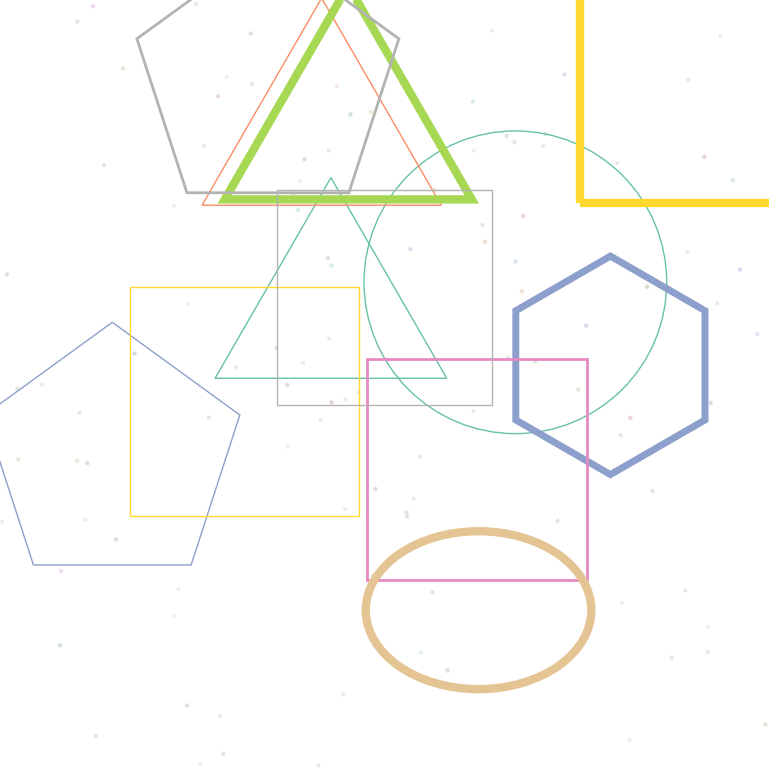[{"shape": "triangle", "thickness": 0.5, "radius": 0.87, "center": [0.43, 0.596]}, {"shape": "circle", "thickness": 0.5, "radius": 0.98, "center": [0.669, 0.633]}, {"shape": "triangle", "thickness": 0.5, "radius": 0.9, "center": [0.418, 0.823]}, {"shape": "pentagon", "thickness": 0.5, "radius": 0.87, "center": [0.146, 0.407]}, {"shape": "hexagon", "thickness": 2.5, "radius": 0.71, "center": [0.793, 0.526]}, {"shape": "square", "thickness": 1, "radius": 0.72, "center": [0.619, 0.39]}, {"shape": "triangle", "thickness": 3, "radius": 0.93, "center": [0.452, 0.834]}, {"shape": "square", "thickness": 0.5, "radius": 0.74, "center": [0.318, 0.479]}, {"shape": "square", "thickness": 3, "radius": 0.69, "center": [0.89, 0.874]}, {"shape": "oval", "thickness": 3, "radius": 0.73, "center": [0.621, 0.208]}, {"shape": "square", "thickness": 0.5, "radius": 0.7, "center": [0.499, 0.614]}, {"shape": "pentagon", "thickness": 1, "radius": 0.89, "center": [0.348, 0.894]}]